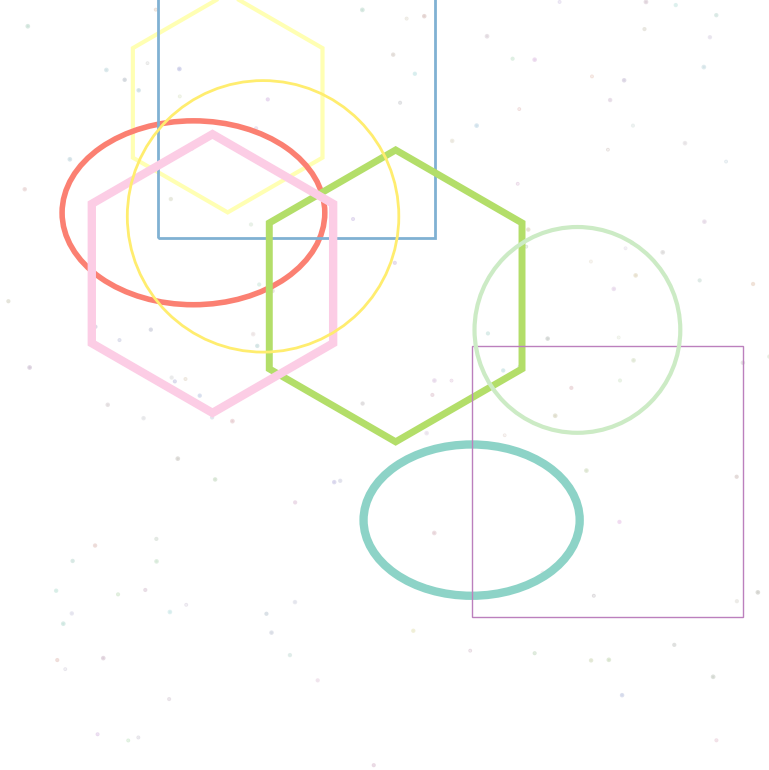[{"shape": "oval", "thickness": 3, "radius": 0.7, "center": [0.612, 0.325]}, {"shape": "hexagon", "thickness": 1.5, "radius": 0.71, "center": [0.296, 0.866]}, {"shape": "oval", "thickness": 2, "radius": 0.85, "center": [0.251, 0.724]}, {"shape": "square", "thickness": 1, "radius": 0.9, "center": [0.386, 0.87]}, {"shape": "hexagon", "thickness": 2.5, "radius": 0.95, "center": [0.514, 0.616]}, {"shape": "hexagon", "thickness": 3, "radius": 0.9, "center": [0.276, 0.645]}, {"shape": "square", "thickness": 0.5, "radius": 0.88, "center": [0.789, 0.375]}, {"shape": "circle", "thickness": 1.5, "radius": 0.67, "center": [0.75, 0.572]}, {"shape": "circle", "thickness": 1, "radius": 0.88, "center": [0.342, 0.719]}]